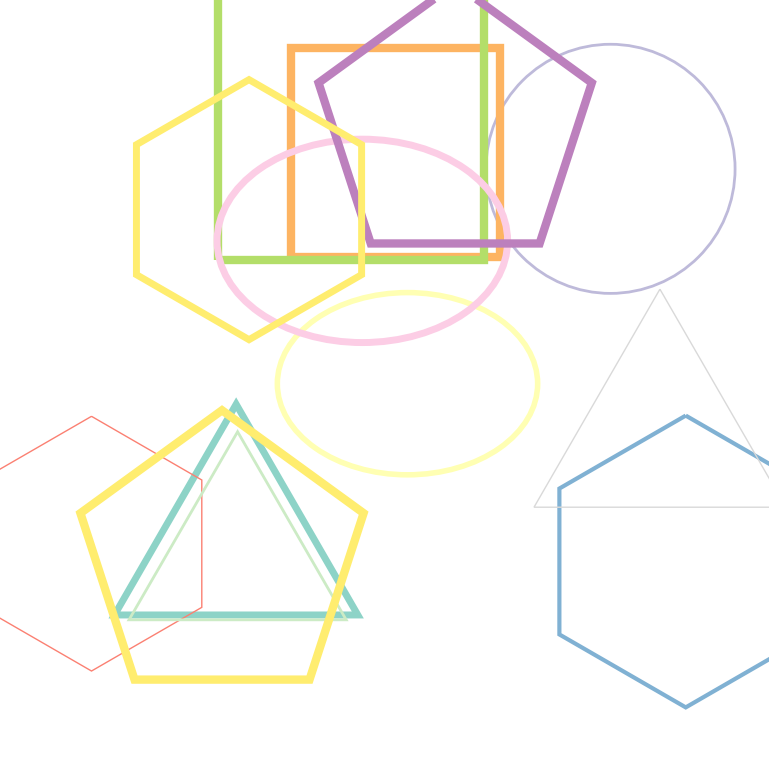[{"shape": "triangle", "thickness": 2.5, "radius": 0.91, "center": [0.307, 0.293]}, {"shape": "oval", "thickness": 2, "radius": 0.85, "center": [0.529, 0.502]}, {"shape": "circle", "thickness": 1, "radius": 0.81, "center": [0.793, 0.781]}, {"shape": "hexagon", "thickness": 0.5, "radius": 0.83, "center": [0.119, 0.294]}, {"shape": "hexagon", "thickness": 1.5, "radius": 0.95, "center": [0.891, 0.271]}, {"shape": "square", "thickness": 3, "radius": 0.68, "center": [0.513, 0.802]}, {"shape": "square", "thickness": 3, "radius": 0.87, "center": [0.456, 0.836]}, {"shape": "oval", "thickness": 2.5, "radius": 0.94, "center": [0.471, 0.687]}, {"shape": "triangle", "thickness": 0.5, "radius": 0.94, "center": [0.857, 0.436]}, {"shape": "pentagon", "thickness": 3, "radius": 0.93, "center": [0.591, 0.835]}, {"shape": "triangle", "thickness": 1, "radius": 0.81, "center": [0.309, 0.276]}, {"shape": "pentagon", "thickness": 3, "radius": 0.97, "center": [0.288, 0.274]}, {"shape": "hexagon", "thickness": 2.5, "radius": 0.84, "center": [0.323, 0.728]}]